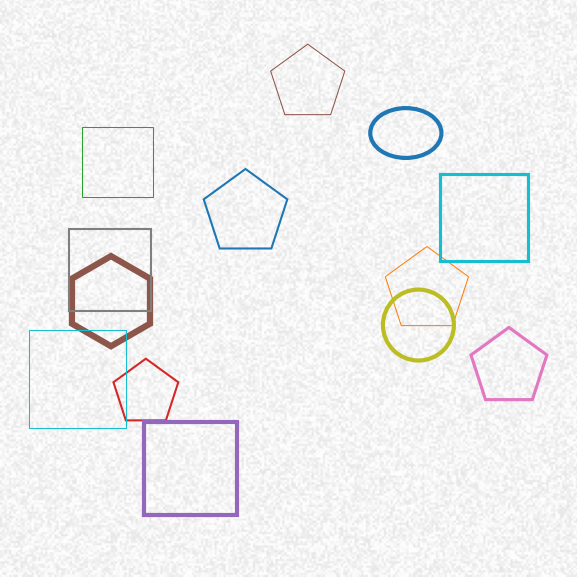[{"shape": "oval", "thickness": 2, "radius": 0.31, "center": [0.703, 0.769]}, {"shape": "pentagon", "thickness": 1, "radius": 0.38, "center": [0.425, 0.63]}, {"shape": "pentagon", "thickness": 0.5, "radius": 0.38, "center": [0.739, 0.497]}, {"shape": "square", "thickness": 0.5, "radius": 0.31, "center": [0.203, 0.719]}, {"shape": "pentagon", "thickness": 1, "radius": 0.3, "center": [0.253, 0.319]}, {"shape": "square", "thickness": 2, "radius": 0.4, "center": [0.33, 0.187]}, {"shape": "pentagon", "thickness": 0.5, "radius": 0.34, "center": [0.533, 0.855]}, {"shape": "hexagon", "thickness": 3, "radius": 0.39, "center": [0.192, 0.478]}, {"shape": "pentagon", "thickness": 1.5, "radius": 0.35, "center": [0.881, 0.363]}, {"shape": "square", "thickness": 1, "radius": 0.35, "center": [0.19, 0.532]}, {"shape": "circle", "thickness": 2, "radius": 0.31, "center": [0.725, 0.436]}, {"shape": "square", "thickness": 1.5, "radius": 0.38, "center": [0.838, 0.622]}, {"shape": "square", "thickness": 0.5, "radius": 0.42, "center": [0.134, 0.343]}]